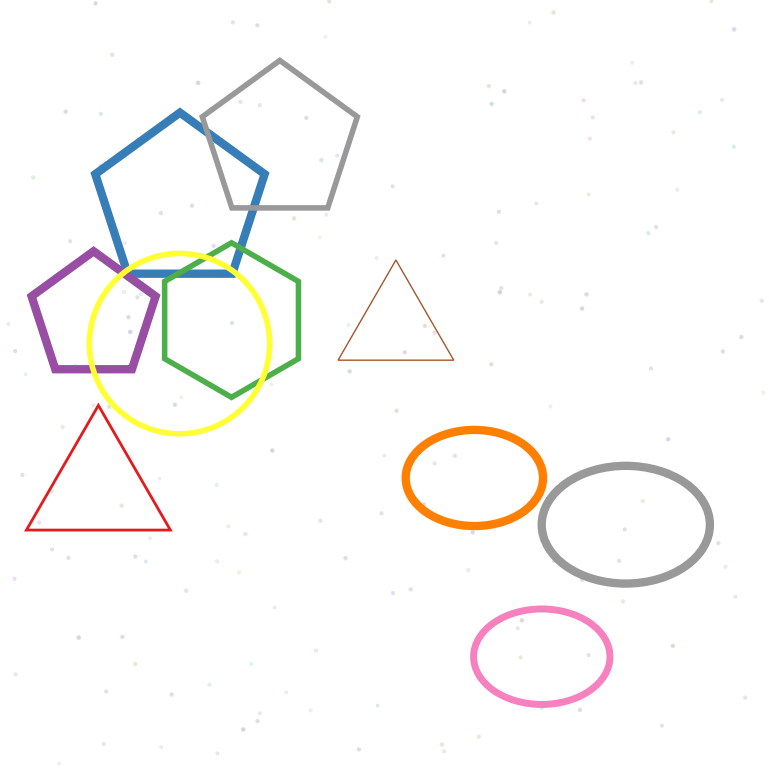[{"shape": "triangle", "thickness": 1, "radius": 0.54, "center": [0.128, 0.366]}, {"shape": "pentagon", "thickness": 3, "radius": 0.58, "center": [0.234, 0.738]}, {"shape": "hexagon", "thickness": 2, "radius": 0.5, "center": [0.301, 0.584]}, {"shape": "pentagon", "thickness": 3, "radius": 0.42, "center": [0.122, 0.589]}, {"shape": "oval", "thickness": 3, "radius": 0.45, "center": [0.616, 0.379]}, {"shape": "circle", "thickness": 2, "radius": 0.59, "center": [0.233, 0.554]}, {"shape": "triangle", "thickness": 0.5, "radius": 0.43, "center": [0.514, 0.576]}, {"shape": "oval", "thickness": 2.5, "radius": 0.44, "center": [0.704, 0.147]}, {"shape": "oval", "thickness": 3, "radius": 0.55, "center": [0.813, 0.319]}, {"shape": "pentagon", "thickness": 2, "radius": 0.53, "center": [0.363, 0.816]}]